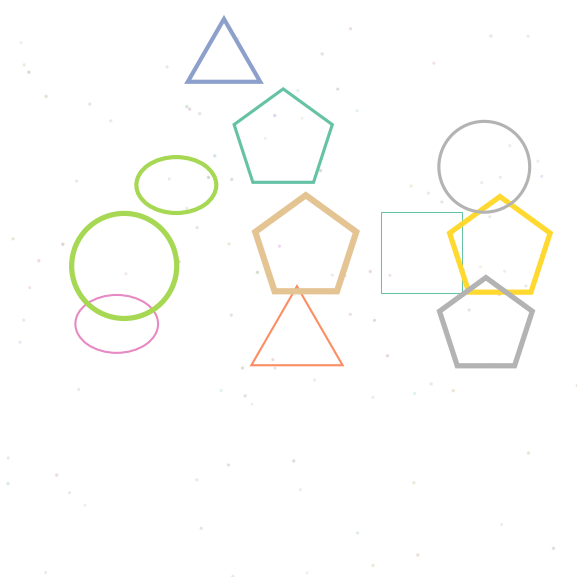[{"shape": "square", "thickness": 0.5, "radius": 0.35, "center": [0.729, 0.562]}, {"shape": "pentagon", "thickness": 1.5, "radius": 0.45, "center": [0.49, 0.756]}, {"shape": "triangle", "thickness": 1, "radius": 0.46, "center": [0.514, 0.412]}, {"shape": "triangle", "thickness": 2, "radius": 0.36, "center": [0.388, 0.894]}, {"shape": "oval", "thickness": 1, "radius": 0.36, "center": [0.202, 0.438]}, {"shape": "circle", "thickness": 2.5, "radius": 0.45, "center": [0.215, 0.539]}, {"shape": "oval", "thickness": 2, "radius": 0.35, "center": [0.305, 0.679]}, {"shape": "pentagon", "thickness": 2.5, "radius": 0.46, "center": [0.866, 0.567]}, {"shape": "pentagon", "thickness": 3, "radius": 0.46, "center": [0.529, 0.569]}, {"shape": "pentagon", "thickness": 2.5, "radius": 0.42, "center": [0.841, 0.434]}, {"shape": "circle", "thickness": 1.5, "radius": 0.39, "center": [0.839, 0.71]}]